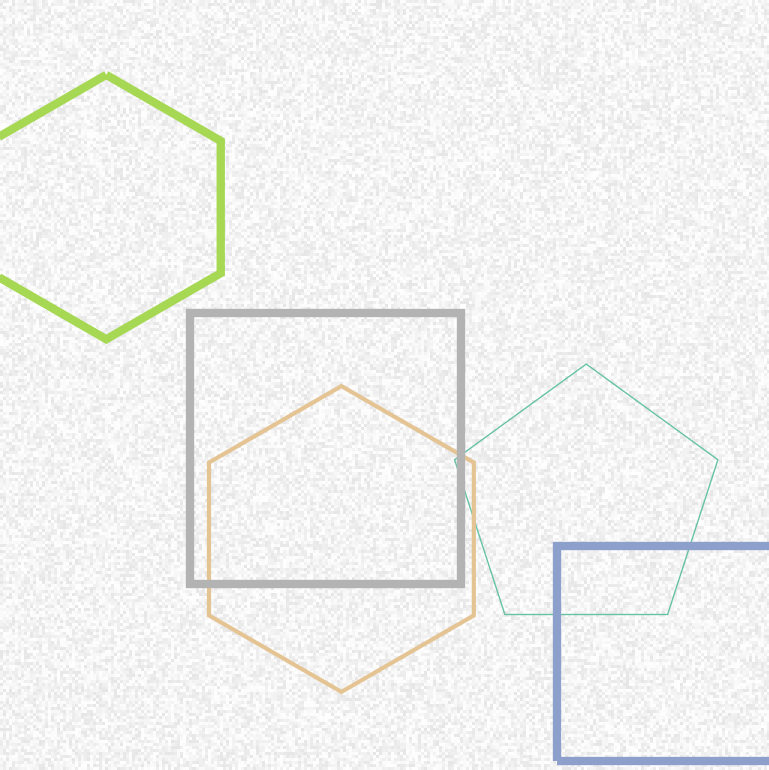[{"shape": "pentagon", "thickness": 0.5, "radius": 0.9, "center": [0.761, 0.347]}, {"shape": "square", "thickness": 3, "radius": 0.7, "center": [0.863, 0.151]}, {"shape": "hexagon", "thickness": 3, "radius": 0.86, "center": [0.138, 0.731]}, {"shape": "hexagon", "thickness": 1.5, "radius": 0.99, "center": [0.443, 0.3]}, {"shape": "square", "thickness": 3, "radius": 0.88, "center": [0.422, 0.418]}]